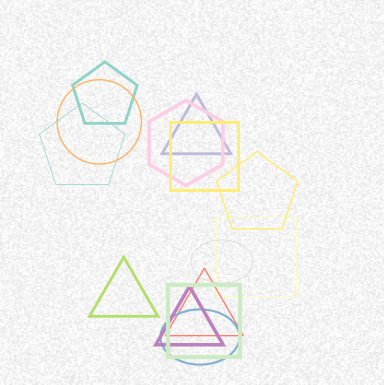[{"shape": "pentagon", "thickness": 0.5, "radius": 0.58, "center": [0.214, 0.616]}, {"shape": "pentagon", "thickness": 2, "radius": 0.44, "center": [0.272, 0.751]}, {"shape": "square", "thickness": 0.5, "radius": 0.52, "center": [0.666, 0.334]}, {"shape": "triangle", "thickness": 2, "radius": 0.52, "center": [0.51, 0.652]}, {"shape": "triangle", "thickness": 1, "radius": 0.58, "center": [0.531, 0.187]}, {"shape": "oval", "thickness": 1.5, "radius": 0.51, "center": [0.519, 0.125]}, {"shape": "circle", "thickness": 1, "radius": 0.55, "center": [0.258, 0.683]}, {"shape": "triangle", "thickness": 2, "radius": 0.51, "center": [0.321, 0.23]}, {"shape": "hexagon", "thickness": 2.5, "radius": 0.55, "center": [0.483, 0.629]}, {"shape": "oval", "thickness": 0.5, "radius": 0.4, "center": [0.577, 0.321]}, {"shape": "triangle", "thickness": 2.5, "radius": 0.51, "center": [0.492, 0.155]}, {"shape": "square", "thickness": 3, "radius": 0.47, "center": [0.529, 0.165]}, {"shape": "square", "thickness": 2, "radius": 0.44, "center": [0.53, 0.595]}, {"shape": "pentagon", "thickness": 1, "radius": 0.55, "center": [0.668, 0.495]}]